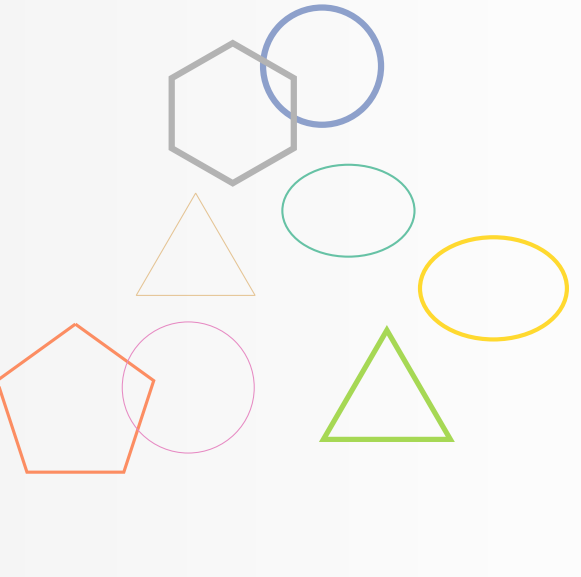[{"shape": "oval", "thickness": 1, "radius": 0.57, "center": [0.599, 0.634]}, {"shape": "pentagon", "thickness": 1.5, "radius": 0.71, "center": [0.13, 0.296]}, {"shape": "circle", "thickness": 3, "radius": 0.51, "center": [0.554, 0.885]}, {"shape": "circle", "thickness": 0.5, "radius": 0.57, "center": [0.324, 0.328]}, {"shape": "triangle", "thickness": 2.5, "radius": 0.63, "center": [0.666, 0.301]}, {"shape": "oval", "thickness": 2, "radius": 0.63, "center": [0.849, 0.5]}, {"shape": "triangle", "thickness": 0.5, "radius": 0.59, "center": [0.337, 0.547]}, {"shape": "hexagon", "thickness": 3, "radius": 0.61, "center": [0.4, 0.803]}]